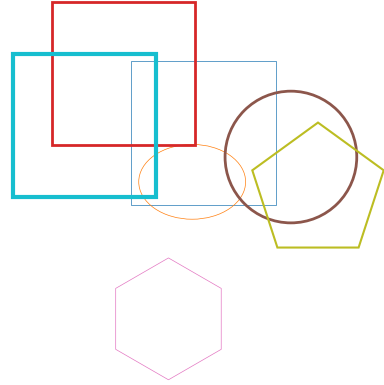[{"shape": "square", "thickness": 0.5, "radius": 0.94, "center": [0.528, 0.655]}, {"shape": "oval", "thickness": 0.5, "radius": 0.69, "center": [0.499, 0.528]}, {"shape": "square", "thickness": 2, "radius": 0.93, "center": [0.321, 0.81]}, {"shape": "circle", "thickness": 2, "radius": 0.86, "center": [0.756, 0.592]}, {"shape": "hexagon", "thickness": 0.5, "radius": 0.79, "center": [0.438, 0.172]}, {"shape": "pentagon", "thickness": 1.5, "radius": 0.9, "center": [0.826, 0.502]}, {"shape": "square", "thickness": 3, "radius": 0.93, "center": [0.219, 0.675]}]